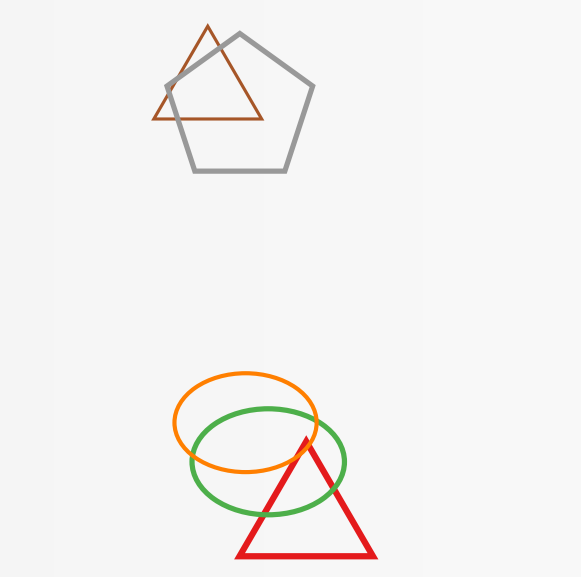[{"shape": "triangle", "thickness": 3, "radius": 0.66, "center": [0.527, 0.102]}, {"shape": "oval", "thickness": 2.5, "radius": 0.66, "center": [0.461, 0.2]}, {"shape": "oval", "thickness": 2, "radius": 0.61, "center": [0.422, 0.267]}, {"shape": "triangle", "thickness": 1.5, "radius": 0.54, "center": [0.357, 0.847]}, {"shape": "pentagon", "thickness": 2.5, "radius": 0.66, "center": [0.413, 0.809]}]